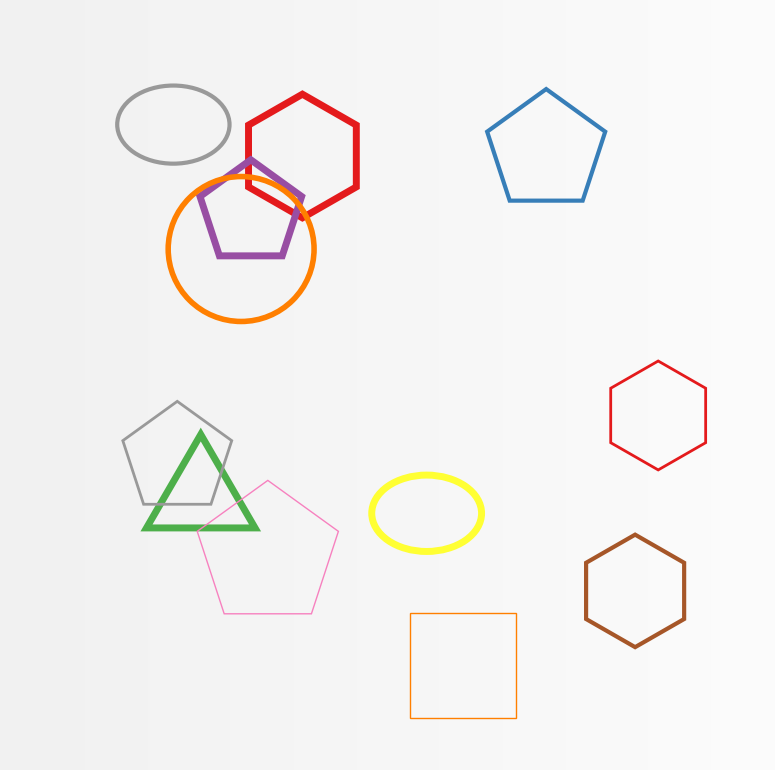[{"shape": "hexagon", "thickness": 2.5, "radius": 0.4, "center": [0.39, 0.797]}, {"shape": "hexagon", "thickness": 1, "radius": 0.35, "center": [0.849, 0.46]}, {"shape": "pentagon", "thickness": 1.5, "radius": 0.4, "center": [0.705, 0.804]}, {"shape": "triangle", "thickness": 2.5, "radius": 0.4, "center": [0.259, 0.355]}, {"shape": "pentagon", "thickness": 2.5, "radius": 0.34, "center": [0.324, 0.724]}, {"shape": "circle", "thickness": 2, "radius": 0.47, "center": [0.311, 0.677]}, {"shape": "square", "thickness": 0.5, "radius": 0.34, "center": [0.597, 0.136]}, {"shape": "oval", "thickness": 2.5, "radius": 0.35, "center": [0.551, 0.333]}, {"shape": "hexagon", "thickness": 1.5, "radius": 0.37, "center": [0.82, 0.233]}, {"shape": "pentagon", "thickness": 0.5, "radius": 0.48, "center": [0.346, 0.28]}, {"shape": "oval", "thickness": 1.5, "radius": 0.36, "center": [0.224, 0.838]}, {"shape": "pentagon", "thickness": 1, "radius": 0.37, "center": [0.229, 0.405]}]